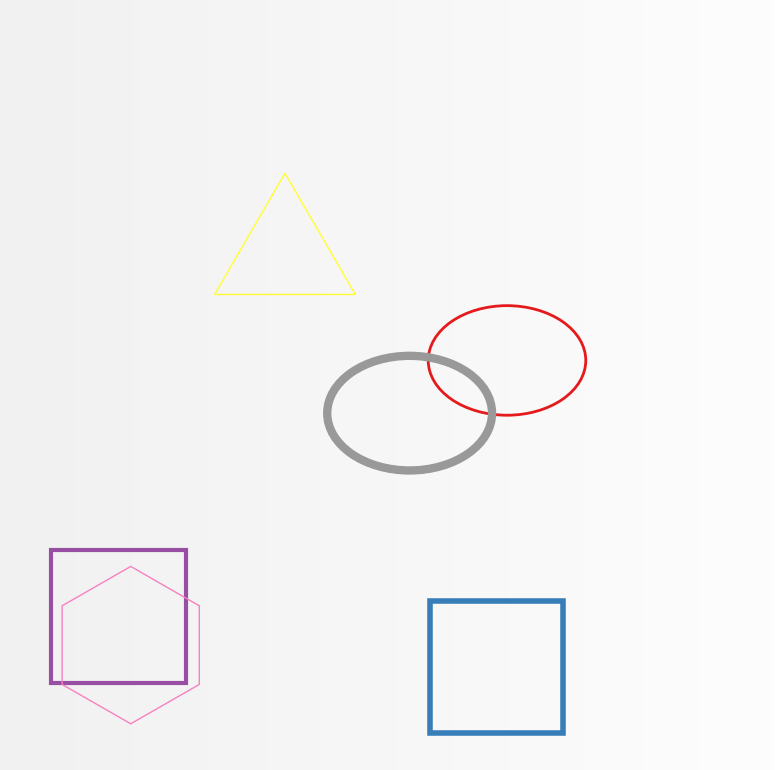[{"shape": "oval", "thickness": 1, "radius": 0.51, "center": [0.654, 0.532]}, {"shape": "square", "thickness": 2, "radius": 0.43, "center": [0.641, 0.134]}, {"shape": "square", "thickness": 1.5, "radius": 0.43, "center": [0.153, 0.199]}, {"shape": "triangle", "thickness": 0.5, "radius": 0.52, "center": [0.368, 0.67]}, {"shape": "hexagon", "thickness": 0.5, "radius": 0.51, "center": [0.169, 0.162]}, {"shape": "oval", "thickness": 3, "radius": 0.53, "center": [0.529, 0.463]}]